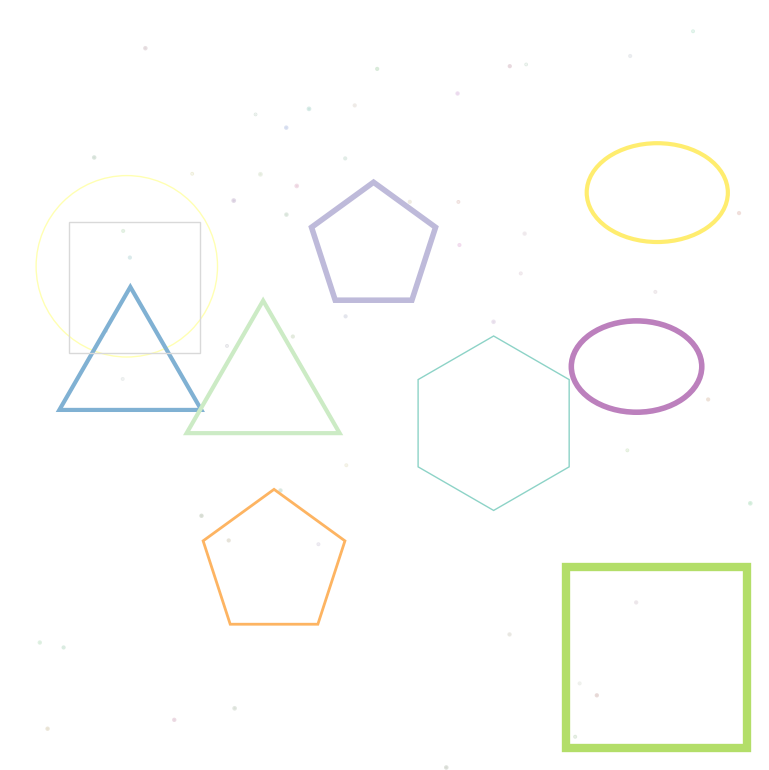[{"shape": "hexagon", "thickness": 0.5, "radius": 0.57, "center": [0.641, 0.45]}, {"shape": "circle", "thickness": 0.5, "radius": 0.59, "center": [0.165, 0.654]}, {"shape": "pentagon", "thickness": 2, "radius": 0.42, "center": [0.485, 0.679]}, {"shape": "triangle", "thickness": 1.5, "radius": 0.53, "center": [0.169, 0.521]}, {"shape": "pentagon", "thickness": 1, "radius": 0.48, "center": [0.356, 0.268]}, {"shape": "square", "thickness": 3, "radius": 0.59, "center": [0.853, 0.146]}, {"shape": "square", "thickness": 0.5, "radius": 0.43, "center": [0.174, 0.627]}, {"shape": "oval", "thickness": 2, "radius": 0.42, "center": [0.827, 0.524]}, {"shape": "triangle", "thickness": 1.5, "radius": 0.57, "center": [0.342, 0.495]}, {"shape": "oval", "thickness": 1.5, "radius": 0.46, "center": [0.854, 0.75]}]